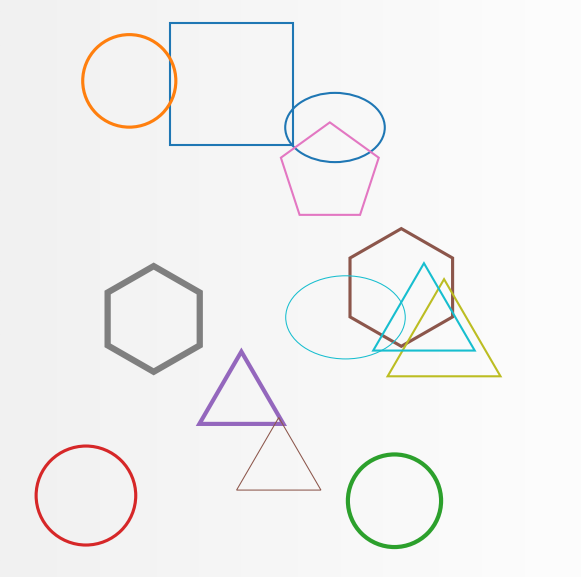[{"shape": "oval", "thickness": 1, "radius": 0.43, "center": [0.576, 0.778]}, {"shape": "square", "thickness": 1, "radius": 0.53, "center": [0.398, 0.853]}, {"shape": "circle", "thickness": 1.5, "radius": 0.4, "center": [0.222, 0.859]}, {"shape": "circle", "thickness": 2, "radius": 0.4, "center": [0.679, 0.132]}, {"shape": "circle", "thickness": 1.5, "radius": 0.43, "center": [0.148, 0.141]}, {"shape": "triangle", "thickness": 2, "radius": 0.42, "center": [0.415, 0.307]}, {"shape": "triangle", "thickness": 0.5, "radius": 0.42, "center": [0.48, 0.192]}, {"shape": "hexagon", "thickness": 1.5, "radius": 0.51, "center": [0.69, 0.501]}, {"shape": "pentagon", "thickness": 1, "radius": 0.44, "center": [0.567, 0.699]}, {"shape": "hexagon", "thickness": 3, "radius": 0.46, "center": [0.264, 0.447]}, {"shape": "triangle", "thickness": 1, "radius": 0.56, "center": [0.764, 0.404]}, {"shape": "triangle", "thickness": 1, "radius": 0.5, "center": [0.729, 0.443]}, {"shape": "oval", "thickness": 0.5, "radius": 0.51, "center": [0.594, 0.45]}]